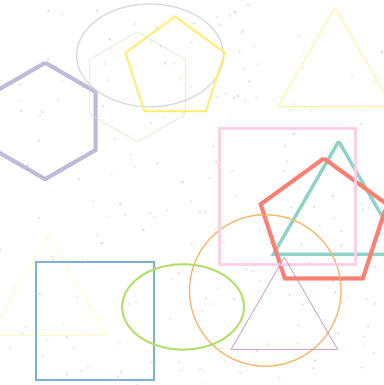[{"shape": "triangle", "thickness": 2.5, "radius": 0.98, "center": [0.88, 0.437]}, {"shape": "triangle", "thickness": 0.5, "radius": 0.87, "center": [0.125, 0.216]}, {"shape": "hexagon", "thickness": 3, "radius": 0.76, "center": [0.117, 0.686]}, {"shape": "pentagon", "thickness": 3, "radius": 0.86, "center": [0.841, 0.416]}, {"shape": "square", "thickness": 1.5, "radius": 0.77, "center": [0.247, 0.167]}, {"shape": "circle", "thickness": 1, "radius": 0.98, "center": [0.689, 0.246]}, {"shape": "oval", "thickness": 1.5, "radius": 0.79, "center": [0.476, 0.203]}, {"shape": "square", "thickness": 2, "radius": 0.88, "center": [0.746, 0.491]}, {"shape": "oval", "thickness": 1, "radius": 0.95, "center": [0.39, 0.856]}, {"shape": "triangle", "thickness": 0.5, "radius": 0.8, "center": [0.739, 0.172]}, {"shape": "hexagon", "thickness": 0.5, "radius": 0.72, "center": [0.357, 0.774]}, {"shape": "triangle", "thickness": 0.5, "radius": 0.86, "center": [0.87, 0.809]}, {"shape": "pentagon", "thickness": 1.5, "radius": 0.68, "center": [0.455, 0.821]}]